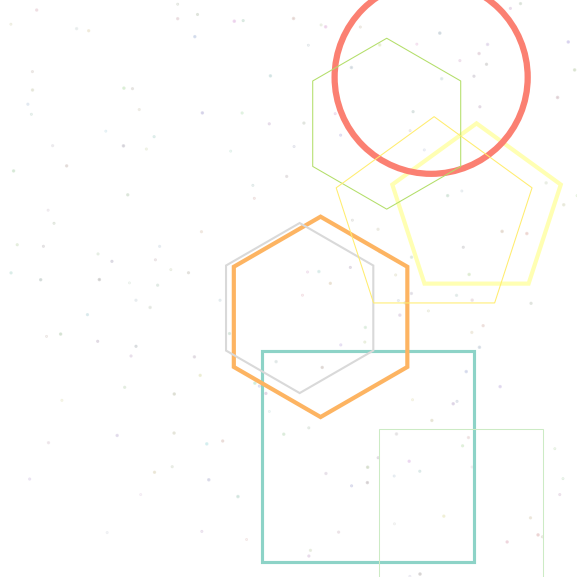[{"shape": "square", "thickness": 1.5, "radius": 0.91, "center": [0.637, 0.208]}, {"shape": "pentagon", "thickness": 2, "radius": 0.77, "center": [0.825, 0.632]}, {"shape": "circle", "thickness": 3, "radius": 0.84, "center": [0.747, 0.865]}, {"shape": "hexagon", "thickness": 2, "radius": 0.87, "center": [0.555, 0.45]}, {"shape": "hexagon", "thickness": 0.5, "radius": 0.74, "center": [0.67, 0.785]}, {"shape": "hexagon", "thickness": 1, "radius": 0.74, "center": [0.519, 0.466]}, {"shape": "square", "thickness": 0.5, "radius": 0.71, "center": [0.798, 0.113]}, {"shape": "pentagon", "thickness": 0.5, "radius": 0.89, "center": [0.752, 0.619]}]